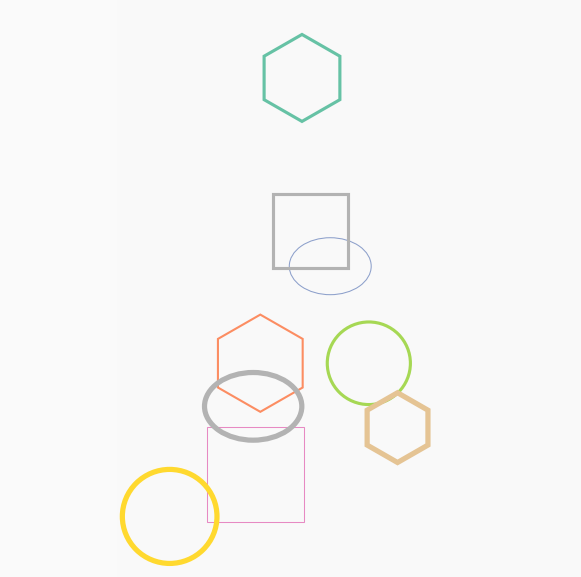[{"shape": "hexagon", "thickness": 1.5, "radius": 0.38, "center": [0.52, 0.864]}, {"shape": "hexagon", "thickness": 1, "radius": 0.42, "center": [0.448, 0.37]}, {"shape": "oval", "thickness": 0.5, "radius": 0.35, "center": [0.568, 0.538]}, {"shape": "square", "thickness": 0.5, "radius": 0.41, "center": [0.439, 0.178]}, {"shape": "circle", "thickness": 1.5, "radius": 0.36, "center": [0.635, 0.37]}, {"shape": "circle", "thickness": 2.5, "radius": 0.41, "center": [0.292, 0.105]}, {"shape": "hexagon", "thickness": 2.5, "radius": 0.3, "center": [0.684, 0.259]}, {"shape": "square", "thickness": 1.5, "radius": 0.32, "center": [0.534, 0.599]}, {"shape": "oval", "thickness": 2.5, "radius": 0.42, "center": [0.436, 0.296]}]